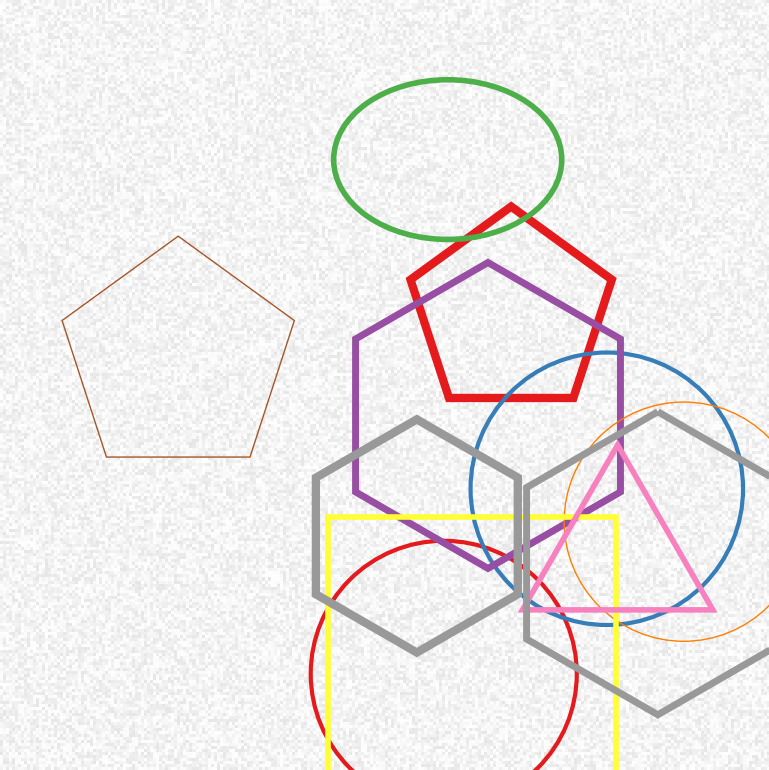[{"shape": "circle", "thickness": 1.5, "radius": 0.86, "center": [0.576, 0.125]}, {"shape": "pentagon", "thickness": 3, "radius": 0.69, "center": [0.664, 0.594]}, {"shape": "circle", "thickness": 1.5, "radius": 0.88, "center": [0.788, 0.365]}, {"shape": "oval", "thickness": 2, "radius": 0.74, "center": [0.581, 0.793]}, {"shape": "hexagon", "thickness": 2.5, "radius": 0.99, "center": [0.634, 0.46]}, {"shape": "circle", "thickness": 0.5, "radius": 0.78, "center": [0.888, 0.323]}, {"shape": "square", "thickness": 2, "radius": 0.94, "center": [0.613, 0.142]}, {"shape": "pentagon", "thickness": 0.5, "radius": 0.79, "center": [0.231, 0.535]}, {"shape": "triangle", "thickness": 2, "radius": 0.71, "center": [0.802, 0.279]}, {"shape": "hexagon", "thickness": 2.5, "radius": 0.98, "center": [0.854, 0.268]}, {"shape": "hexagon", "thickness": 3, "radius": 0.76, "center": [0.541, 0.304]}]